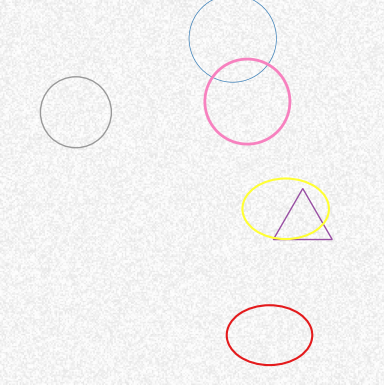[{"shape": "oval", "thickness": 1.5, "radius": 0.56, "center": [0.7, 0.129]}, {"shape": "circle", "thickness": 0.5, "radius": 0.57, "center": [0.605, 0.9]}, {"shape": "triangle", "thickness": 1, "radius": 0.44, "center": [0.786, 0.422]}, {"shape": "oval", "thickness": 1.5, "radius": 0.56, "center": [0.742, 0.458]}, {"shape": "circle", "thickness": 2, "radius": 0.55, "center": [0.643, 0.736]}, {"shape": "circle", "thickness": 1, "radius": 0.46, "center": [0.197, 0.708]}]